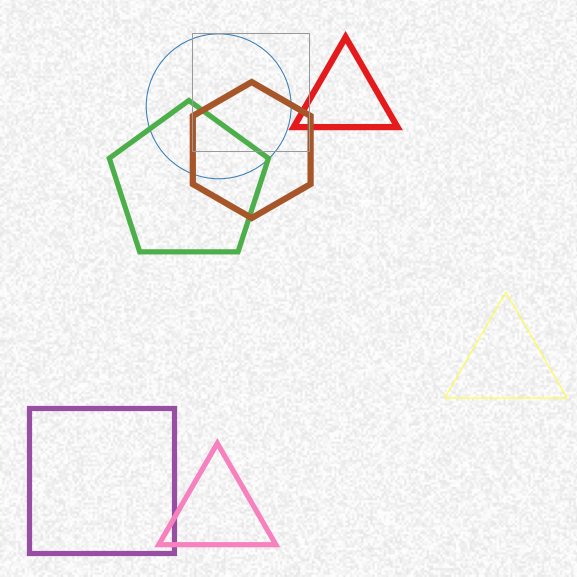[{"shape": "triangle", "thickness": 3, "radius": 0.52, "center": [0.598, 0.831]}, {"shape": "circle", "thickness": 0.5, "radius": 0.63, "center": [0.379, 0.815]}, {"shape": "pentagon", "thickness": 2.5, "radius": 0.72, "center": [0.327, 0.68]}, {"shape": "square", "thickness": 2.5, "radius": 0.63, "center": [0.176, 0.167]}, {"shape": "triangle", "thickness": 0.5, "radius": 0.61, "center": [0.876, 0.371]}, {"shape": "hexagon", "thickness": 3, "radius": 0.59, "center": [0.436, 0.739]}, {"shape": "triangle", "thickness": 2.5, "radius": 0.59, "center": [0.376, 0.114]}, {"shape": "square", "thickness": 0.5, "radius": 0.51, "center": [0.434, 0.84]}]